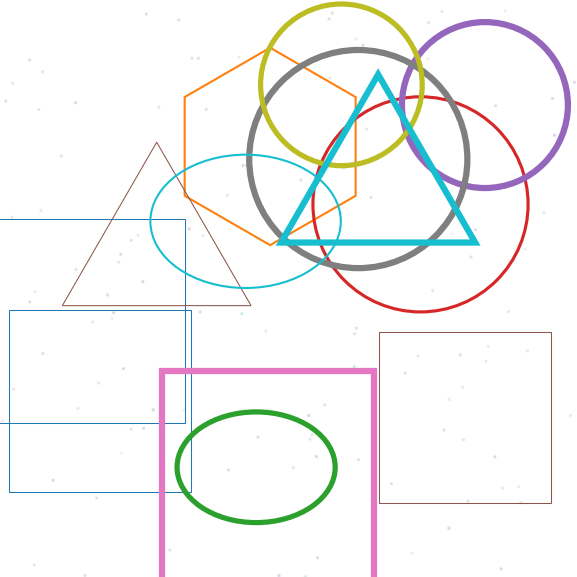[{"shape": "square", "thickness": 0.5, "radius": 0.79, "center": [0.174, 0.304]}, {"shape": "square", "thickness": 0.5, "radius": 0.88, "center": [0.144, 0.444]}, {"shape": "hexagon", "thickness": 1, "radius": 0.85, "center": [0.468, 0.746]}, {"shape": "oval", "thickness": 2.5, "radius": 0.68, "center": [0.444, 0.19]}, {"shape": "circle", "thickness": 1.5, "radius": 0.93, "center": [0.728, 0.645]}, {"shape": "circle", "thickness": 3, "radius": 0.72, "center": [0.84, 0.817]}, {"shape": "square", "thickness": 0.5, "radius": 0.74, "center": [0.805, 0.276]}, {"shape": "triangle", "thickness": 0.5, "radius": 0.94, "center": [0.271, 0.564]}, {"shape": "square", "thickness": 3, "radius": 0.92, "center": [0.464, 0.173]}, {"shape": "circle", "thickness": 3, "radius": 0.94, "center": [0.62, 0.724]}, {"shape": "circle", "thickness": 2.5, "radius": 0.7, "center": [0.591, 0.852]}, {"shape": "triangle", "thickness": 3, "radius": 0.97, "center": [0.655, 0.676]}, {"shape": "oval", "thickness": 1, "radius": 0.82, "center": [0.425, 0.616]}]